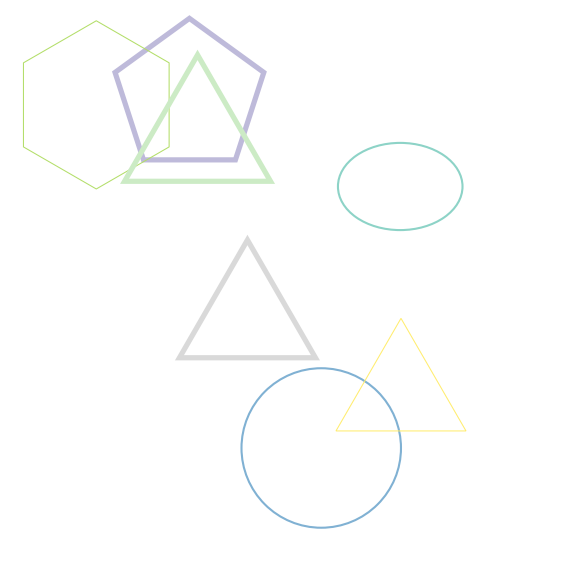[{"shape": "oval", "thickness": 1, "radius": 0.54, "center": [0.693, 0.676]}, {"shape": "pentagon", "thickness": 2.5, "radius": 0.68, "center": [0.328, 0.832]}, {"shape": "circle", "thickness": 1, "radius": 0.69, "center": [0.556, 0.223]}, {"shape": "hexagon", "thickness": 0.5, "radius": 0.73, "center": [0.167, 0.818]}, {"shape": "triangle", "thickness": 2.5, "radius": 0.68, "center": [0.428, 0.448]}, {"shape": "triangle", "thickness": 2.5, "radius": 0.73, "center": [0.342, 0.758]}, {"shape": "triangle", "thickness": 0.5, "radius": 0.65, "center": [0.694, 0.318]}]